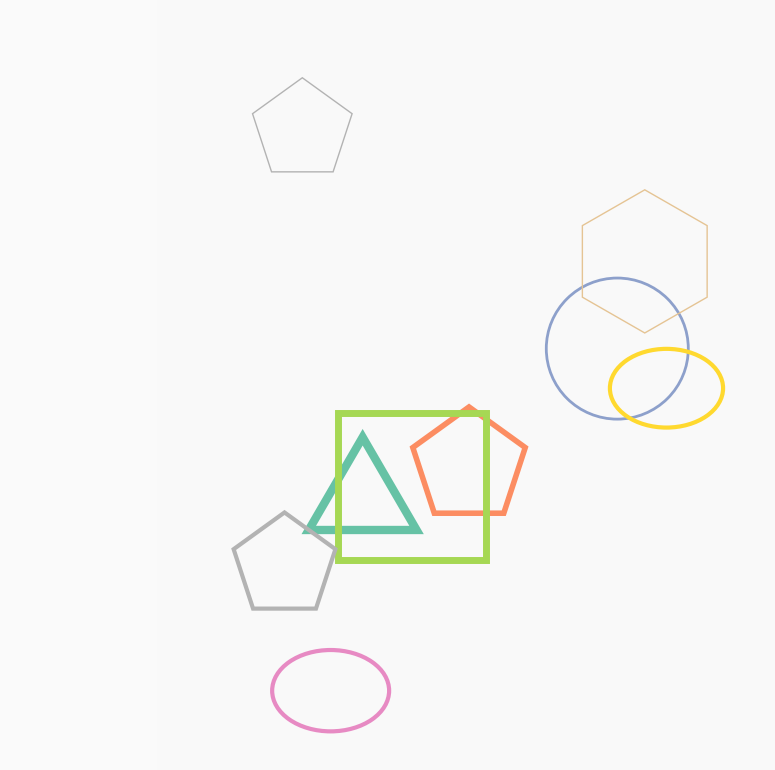[{"shape": "triangle", "thickness": 3, "radius": 0.4, "center": [0.468, 0.352]}, {"shape": "pentagon", "thickness": 2, "radius": 0.38, "center": [0.605, 0.395]}, {"shape": "circle", "thickness": 1, "radius": 0.46, "center": [0.797, 0.547]}, {"shape": "oval", "thickness": 1.5, "radius": 0.38, "center": [0.427, 0.103]}, {"shape": "square", "thickness": 2.5, "radius": 0.48, "center": [0.532, 0.368]}, {"shape": "oval", "thickness": 1.5, "radius": 0.37, "center": [0.86, 0.496]}, {"shape": "hexagon", "thickness": 0.5, "radius": 0.46, "center": [0.832, 0.661]}, {"shape": "pentagon", "thickness": 0.5, "radius": 0.34, "center": [0.39, 0.831]}, {"shape": "pentagon", "thickness": 1.5, "radius": 0.35, "center": [0.367, 0.265]}]